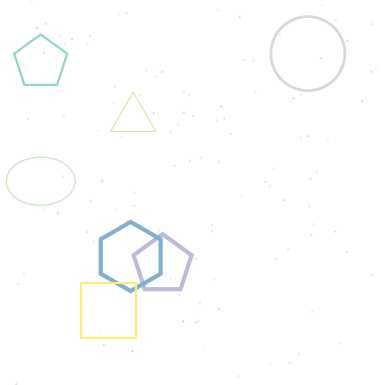[{"shape": "pentagon", "thickness": 1.5, "radius": 0.36, "center": [0.106, 0.838]}, {"shape": "pentagon", "thickness": 3, "radius": 0.4, "center": [0.422, 0.313]}, {"shape": "hexagon", "thickness": 3, "radius": 0.45, "center": [0.339, 0.334]}, {"shape": "triangle", "thickness": 0.5, "radius": 0.34, "center": [0.346, 0.693]}, {"shape": "circle", "thickness": 2, "radius": 0.48, "center": [0.8, 0.861]}, {"shape": "oval", "thickness": 1, "radius": 0.45, "center": [0.106, 0.529]}, {"shape": "square", "thickness": 1.5, "radius": 0.36, "center": [0.282, 0.194]}]